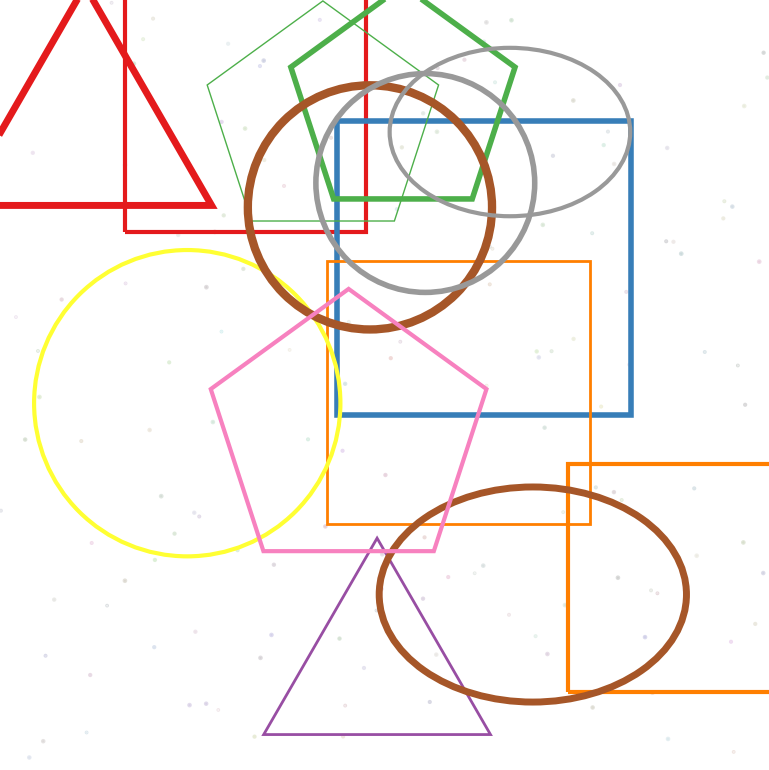[{"shape": "square", "thickness": 1.5, "radius": 0.78, "center": [0.319, 0.856]}, {"shape": "triangle", "thickness": 2.5, "radius": 0.95, "center": [0.11, 0.828]}, {"shape": "square", "thickness": 2, "radius": 0.96, "center": [0.629, 0.652]}, {"shape": "pentagon", "thickness": 0.5, "radius": 0.79, "center": [0.419, 0.841]}, {"shape": "pentagon", "thickness": 2, "radius": 0.77, "center": [0.523, 0.865]}, {"shape": "triangle", "thickness": 1, "radius": 0.85, "center": [0.49, 0.131]}, {"shape": "square", "thickness": 1, "radius": 0.85, "center": [0.595, 0.49]}, {"shape": "square", "thickness": 1.5, "radius": 0.74, "center": [0.885, 0.249]}, {"shape": "circle", "thickness": 1.5, "radius": 0.99, "center": [0.243, 0.476]}, {"shape": "circle", "thickness": 3, "radius": 0.79, "center": [0.48, 0.731]}, {"shape": "oval", "thickness": 2.5, "radius": 1.0, "center": [0.692, 0.228]}, {"shape": "pentagon", "thickness": 1.5, "radius": 0.94, "center": [0.453, 0.437]}, {"shape": "oval", "thickness": 1.5, "radius": 0.78, "center": [0.662, 0.829]}, {"shape": "circle", "thickness": 2, "radius": 0.71, "center": [0.552, 0.762]}]